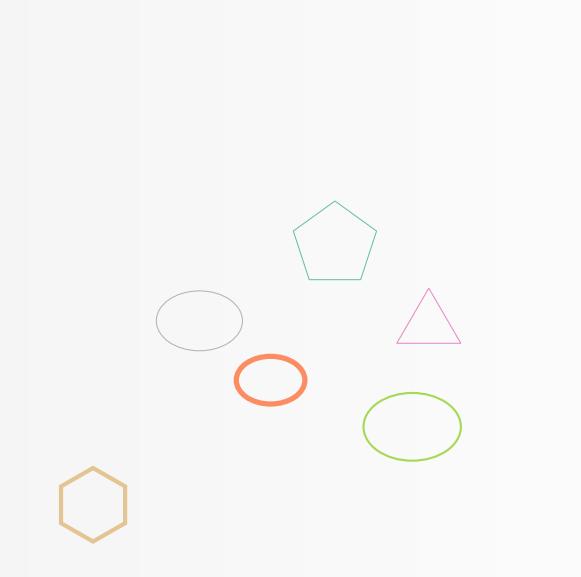[{"shape": "pentagon", "thickness": 0.5, "radius": 0.38, "center": [0.576, 0.576]}, {"shape": "oval", "thickness": 2.5, "radius": 0.3, "center": [0.466, 0.341]}, {"shape": "triangle", "thickness": 0.5, "radius": 0.32, "center": [0.738, 0.437]}, {"shape": "oval", "thickness": 1, "radius": 0.42, "center": [0.709, 0.26]}, {"shape": "hexagon", "thickness": 2, "radius": 0.32, "center": [0.16, 0.125]}, {"shape": "oval", "thickness": 0.5, "radius": 0.37, "center": [0.343, 0.444]}]